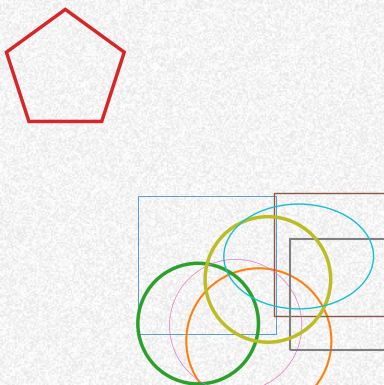[{"shape": "square", "thickness": 0.5, "radius": 0.9, "center": [0.538, 0.312]}, {"shape": "circle", "thickness": 1.5, "radius": 0.94, "center": [0.672, 0.115]}, {"shape": "circle", "thickness": 2.5, "radius": 0.78, "center": [0.515, 0.16]}, {"shape": "pentagon", "thickness": 2.5, "radius": 0.8, "center": [0.17, 0.815]}, {"shape": "square", "thickness": 1, "radius": 0.8, "center": [0.872, 0.339]}, {"shape": "circle", "thickness": 0.5, "radius": 0.86, "center": [0.612, 0.155]}, {"shape": "square", "thickness": 1.5, "radius": 0.72, "center": [0.899, 0.235]}, {"shape": "circle", "thickness": 2.5, "radius": 0.82, "center": [0.696, 0.274]}, {"shape": "oval", "thickness": 1, "radius": 0.97, "center": [0.776, 0.334]}]